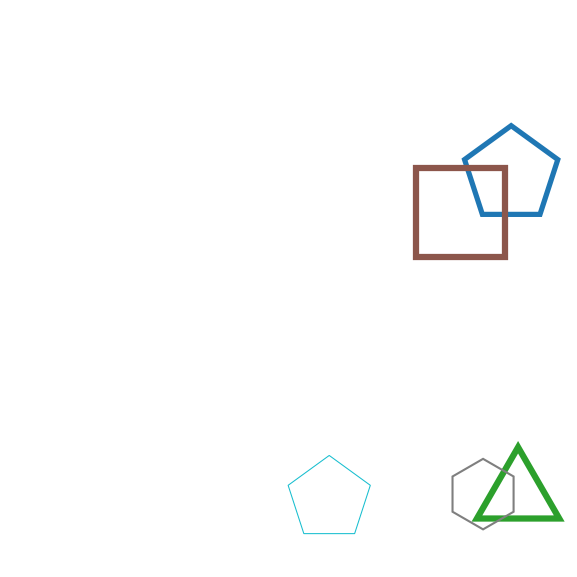[{"shape": "pentagon", "thickness": 2.5, "radius": 0.42, "center": [0.885, 0.697]}, {"shape": "triangle", "thickness": 3, "radius": 0.41, "center": [0.897, 0.142]}, {"shape": "square", "thickness": 3, "radius": 0.39, "center": [0.797, 0.631]}, {"shape": "hexagon", "thickness": 1, "radius": 0.31, "center": [0.836, 0.144]}, {"shape": "pentagon", "thickness": 0.5, "radius": 0.37, "center": [0.57, 0.136]}]